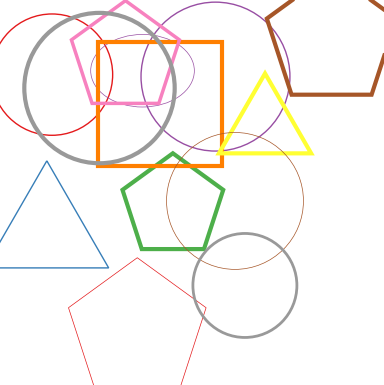[{"shape": "circle", "thickness": 1, "radius": 0.79, "center": [0.135, 0.806]}, {"shape": "pentagon", "thickness": 0.5, "radius": 0.94, "center": [0.357, 0.143]}, {"shape": "triangle", "thickness": 1, "radius": 0.93, "center": [0.122, 0.397]}, {"shape": "pentagon", "thickness": 3, "radius": 0.69, "center": [0.449, 0.464]}, {"shape": "circle", "thickness": 1, "radius": 0.97, "center": [0.56, 0.801]}, {"shape": "oval", "thickness": 0.5, "radius": 0.67, "center": [0.37, 0.816]}, {"shape": "square", "thickness": 3, "radius": 0.8, "center": [0.416, 0.73]}, {"shape": "triangle", "thickness": 3, "radius": 0.69, "center": [0.688, 0.671]}, {"shape": "circle", "thickness": 0.5, "radius": 0.89, "center": [0.61, 0.478]}, {"shape": "pentagon", "thickness": 3, "radius": 0.88, "center": [0.861, 0.897]}, {"shape": "pentagon", "thickness": 2.5, "radius": 0.74, "center": [0.326, 0.851]}, {"shape": "circle", "thickness": 3, "radius": 0.98, "center": [0.258, 0.771]}, {"shape": "circle", "thickness": 2, "radius": 0.68, "center": [0.636, 0.259]}]